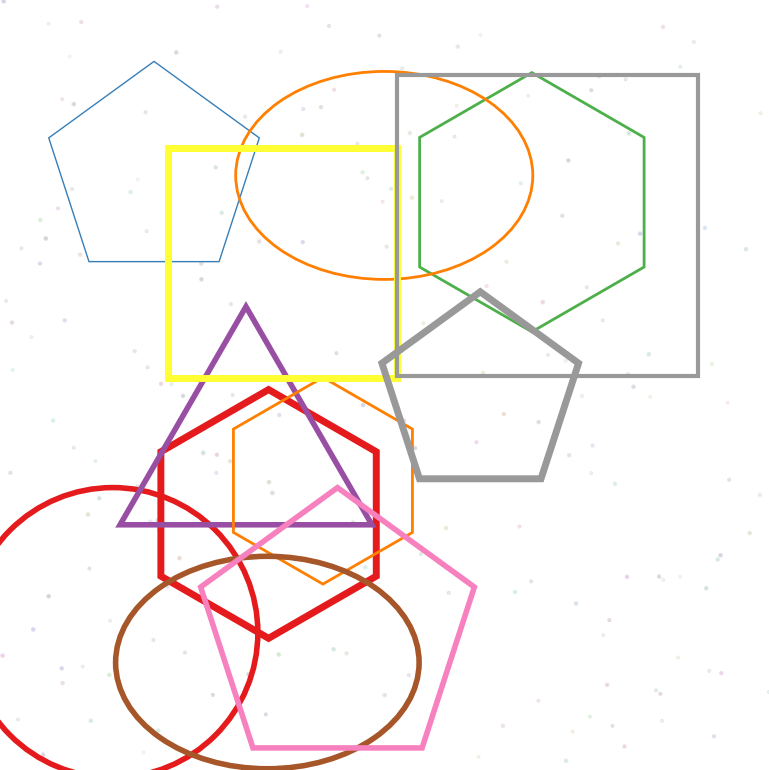[{"shape": "circle", "thickness": 2, "radius": 0.94, "center": [0.146, 0.178]}, {"shape": "hexagon", "thickness": 2.5, "radius": 0.81, "center": [0.349, 0.333]}, {"shape": "pentagon", "thickness": 0.5, "radius": 0.72, "center": [0.2, 0.777]}, {"shape": "hexagon", "thickness": 1, "radius": 0.84, "center": [0.691, 0.737]}, {"shape": "triangle", "thickness": 2, "radius": 0.94, "center": [0.319, 0.413]}, {"shape": "hexagon", "thickness": 1, "radius": 0.67, "center": [0.419, 0.376]}, {"shape": "oval", "thickness": 1, "radius": 0.96, "center": [0.499, 0.772]}, {"shape": "square", "thickness": 2.5, "radius": 0.75, "center": [0.367, 0.659]}, {"shape": "oval", "thickness": 2, "radius": 0.99, "center": [0.347, 0.14]}, {"shape": "pentagon", "thickness": 2, "radius": 0.93, "center": [0.438, 0.18]}, {"shape": "square", "thickness": 1.5, "radius": 0.98, "center": [0.711, 0.707]}, {"shape": "pentagon", "thickness": 2.5, "radius": 0.67, "center": [0.624, 0.487]}]